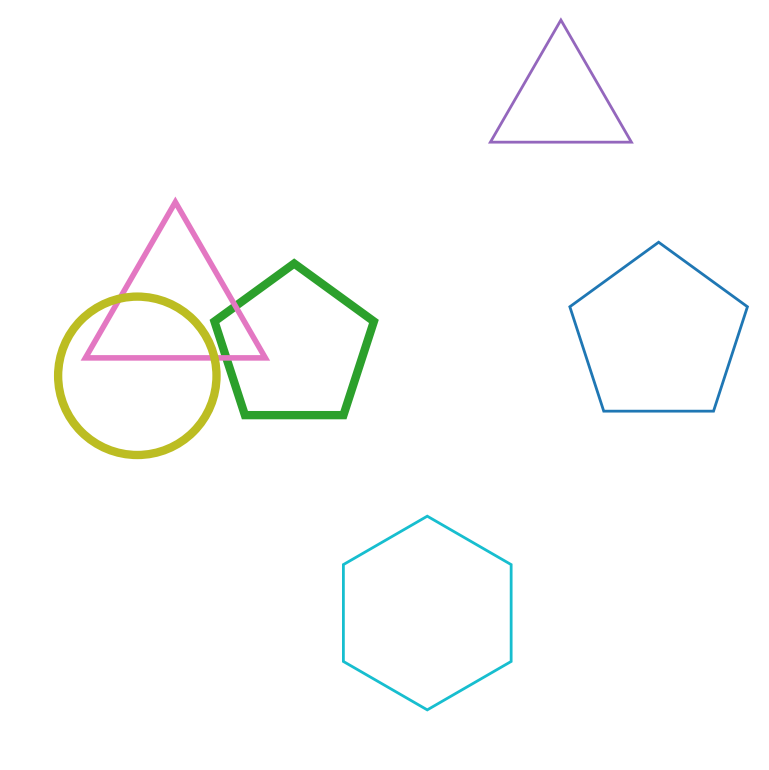[{"shape": "pentagon", "thickness": 1, "radius": 0.61, "center": [0.855, 0.564]}, {"shape": "pentagon", "thickness": 3, "radius": 0.54, "center": [0.382, 0.549]}, {"shape": "triangle", "thickness": 1, "radius": 0.53, "center": [0.728, 0.868]}, {"shape": "triangle", "thickness": 2, "radius": 0.67, "center": [0.228, 0.603]}, {"shape": "circle", "thickness": 3, "radius": 0.51, "center": [0.178, 0.512]}, {"shape": "hexagon", "thickness": 1, "radius": 0.63, "center": [0.555, 0.204]}]